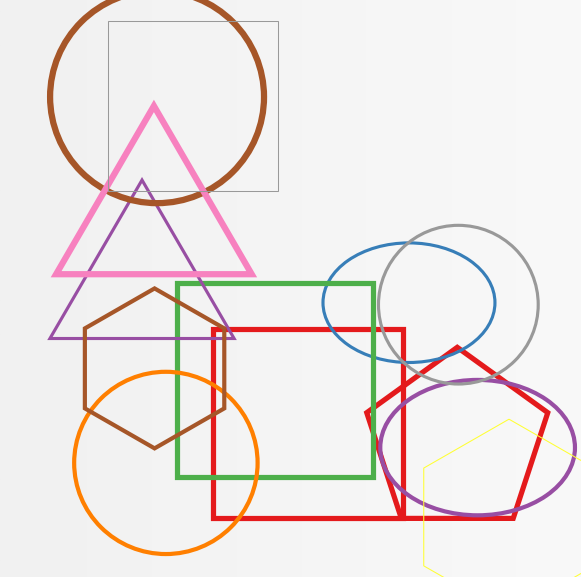[{"shape": "square", "thickness": 2.5, "radius": 0.82, "center": [0.53, 0.266]}, {"shape": "pentagon", "thickness": 2.5, "radius": 0.82, "center": [0.787, 0.234]}, {"shape": "oval", "thickness": 1.5, "radius": 0.74, "center": [0.704, 0.475]}, {"shape": "square", "thickness": 2.5, "radius": 0.84, "center": [0.473, 0.341]}, {"shape": "triangle", "thickness": 1.5, "radius": 0.91, "center": [0.244, 0.504]}, {"shape": "oval", "thickness": 2, "radius": 0.84, "center": [0.822, 0.224]}, {"shape": "circle", "thickness": 2, "radius": 0.79, "center": [0.285, 0.198]}, {"shape": "hexagon", "thickness": 0.5, "radius": 0.85, "center": [0.876, 0.104]}, {"shape": "circle", "thickness": 3, "radius": 0.92, "center": [0.27, 0.831]}, {"shape": "hexagon", "thickness": 2, "radius": 0.69, "center": [0.266, 0.361]}, {"shape": "triangle", "thickness": 3, "radius": 0.97, "center": [0.265, 0.621]}, {"shape": "circle", "thickness": 1.5, "radius": 0.69, "center": [0.789, 0.472]}, {"shape": "square", "thickness": 0.5, "radius": 0.73, "center": [0.332, 0.816]}]